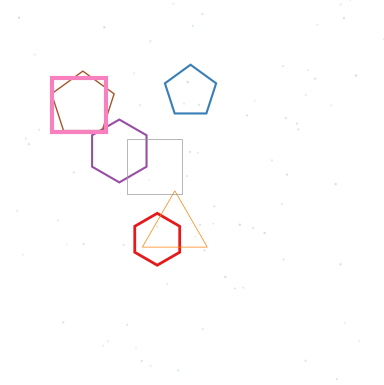[{"shape": "hexagon", "thickness": 2, "radius": 0.34, "center": [0.408, 0.379]}, {"shape": "pentagon", "thickness": 1.5, "radius": 0.35, "center": [0.495, 0.762]}, {"shape": "hexagon", "thickness": 1.5, "radius": 0.41, "center": [0.31, 0.608]}, {"shape": "triangle", "thickness": 0.5, "radius": 0.49, "center": [0.454, 0.407]}, {"shape": "pentagon", "thickness": 1, "radius": 0.43, "center": [0.215, 0.73]}, {"shape": "square", "thickness": 3, "radius": 0.35, "center": [0.205, 0.727]}, {"shape": "square", "thickness": 0.5, "radius": 0.36, "center": [0.401, 0.568]}]